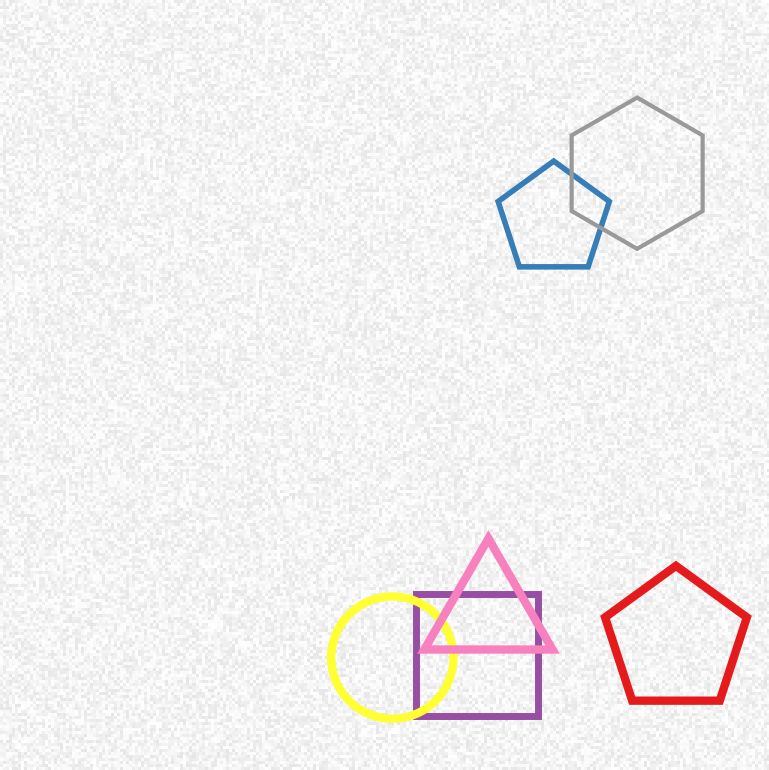[{"shape": "pentagon", "thickness": 3, "radius": 0.48, "center": [0.878, 0.168]}, {"shape": "pentagon", "thickness": 2, "radius": 0.38, "center": [0.719, 0.715]}, {"shape": "square", "thickness": 2.5, "radius": 0.4, "center": [0.62, 0.149]}, {"shape": "circle", "thickness": 3, "radius": 0.4, "center": [0.51, 0.146]}, {"shape": "triangle", "thickness": 3, "radius": 0.48, "center": [0.634, 0.205]}, {"shape": "hexagon", "thickness": 1.5, "radius": 0.49, "center": [0.827, 0.775]}]